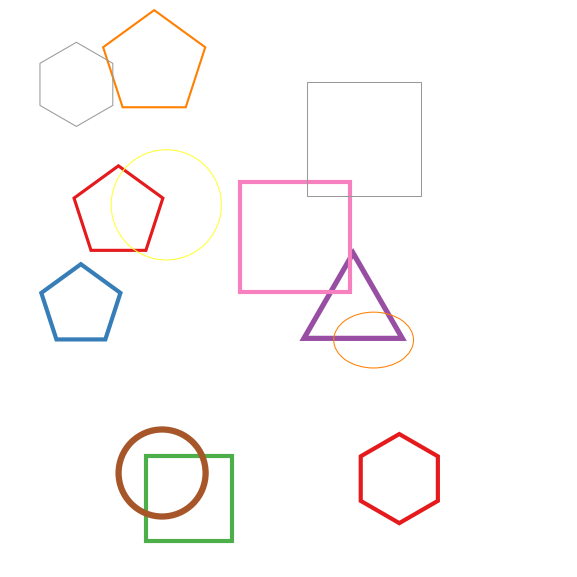[{"shape": "hexagon", "thickness": 2, "radius": 0.39, "center": [0.691, 0.17]}, {"shape": "pentagon", "thickness": 1.5, "radius": 0.4, "center": [0.205, 0.631]}, {"shape": "pentagon", "thickness": 2, "radius": 0.36, "center": [0.14, 0.47]}, {"shape": "square", "thickness": 2, "radius": 0.37, "center": [0.328, 0.136]}, {"shape": "triangle", "thickness": 2.5, "radius": 0.49, "center": [0.611, 0.462]}, {"shape": "pentagon", "thickness": 1, "radius": 0.46, "center": [0.267, 0.889]}, {"shape": "oval", "thickness": 0.5, "radius": 0.35, "center": [0.647, 0.41]}, {"shape": "circle", "thickness": 0.5, "radius": 0.48, "center": [0.288, 0.644]}, {"shape": "circle", "thickness": 3, "radius": 0.38, "center": [0.281, 0.18]}, {"shape": "square", "thickness": 2, "radius": 0.48, "center": [0.511, 0.589]}, {"shape": "hexagon", "thickness": 0.5, "radius": 0.36, "center": [0.132, 0.853]}, {"shape": "square", "thickness": 0.5, "radius": 0.49, "center": [0.63, 0.758]}]